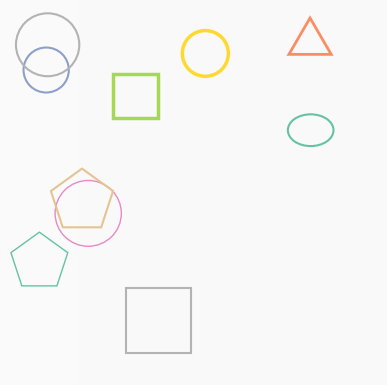[{"shape": "oval", "thickness": 1.5, "radius": 0.29, "center": [0.802, 0.662]}, {"shape": "pentagon", "thickness": 1, "radius": 0.39, "center": [0.102, 0.32]}, {"shape": "triangle", "thickness": 2, "radius": 0.32, "center": [0.8, 0.89]}, {"shape": "circle", "thickness": 1.5, "radius": 0.29, "center": [0.119, 0.818]}, {"shape": "circle", "thickness": 1, "radius": 0.43, "center": [0.228, 0.446]}, {"shape": "square", "thickness": 2.5, "radius": 0.29, "center": [0.349, 0.75]}, {"shape": "circle", "thickness": 2.5, "radius": 0.3, "center": [0.53, 0.861]}, {"shape": "pentagon", "thickness": 1.5, "radius": 0.42, "center": [0.212, 0.478]}, {"shape": "circle", "thickness": 1.5, "radius": 0.41, "center": [0.123, 0.884]}, {"shape": "square", "thickness": 1.5, "radius": 0.42, "center": [0.408, 0.168]}]